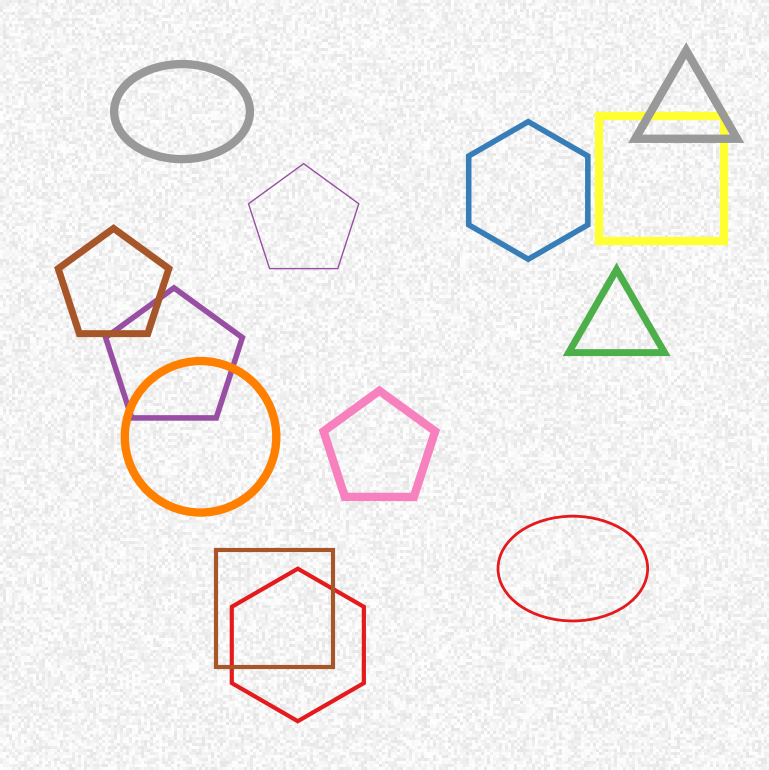[{"shape": "hexagon", "thickness": 1.5, "radius": 0.5, "center": [0.387, 0.162]}, {"shape": "oval", "thickness": 1, "radius": 0.49, "center": [0.744, 0.262]}, {"shape": "hexagon", "thickness": 2, "radius": 0.45, "center": [0.686, 0.753]}, {"shape": "triangle", "thickness": 2.5, "radius": 0.36, "center": [0.801, 0.578]}, {"shape": "pentagon", "thickness": 2, "radius": 0.47, "center": [0.226, 0.533]}, {"shape": "pentagon", "thickness": 0.5, "radius": 0.38, "center": [0.394, 0.712]}, {"shape": "circle", "thickness": 3, "radius": 0.49, "center": [0.26, 0.433]}, {"shape": "square", "thickness": 3, "radius": 0.41, "center": [0.859, 0.768]}, {"shape": "pentagon", "thickness": 2.5, "radius": 0.38, "center": [0.147, 0.628]}, {"shape": "square", "thickness": 1.5, "radius": 0.38, "center": [0.357, 0.21]}, {"shape": "pentagon", "thickness": 3, "radius": 0.38, "center": [0.493, 0.416]}, {"shape": "triangle", "thickness": 3, "radius": 0.38, "center": [0.891, 0.858]}, {"shape": "oval", "thickness": 3, "radius": 0.44, "center": [0.236, 0.855]}]